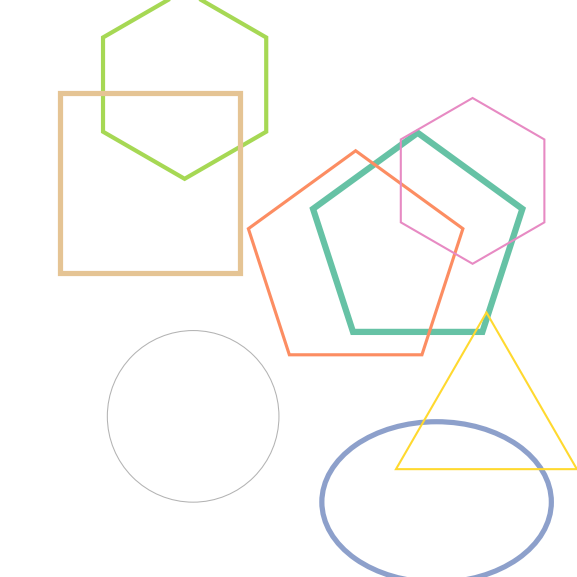[{"shape": "pentagon", "thickness": 3, "radius": 0.95, "center": [0.723, 0.579]}, {"shape": "pentagon", "thickness": 1.5, "radius": 0.98, "center": [0.616, 0.543]}, {"shape": "oval", "thickness": 2.5, "radius": 0.99, "center": [0.756, 0.13]}, {"shape": "hexagon", "thickness": 1, "radius": 0.72, "center": [0.818, 0.686]}, {"shape": "hexagon", "thickness": 2, "radius": 0.82, "center": [0.32, 0.853]}, {"shape": "triangle", "thickness": 1, "radius": 0.9, "center": [0.842, 0.277]}, {"shape": "square", "thickness": 2.5, "radius": 0.78, "center": [0.26, 0.682]}, {"shape": "circle", "thickness": 0.5, "radius": 0.74, "center": [0.334, 0.278]}]